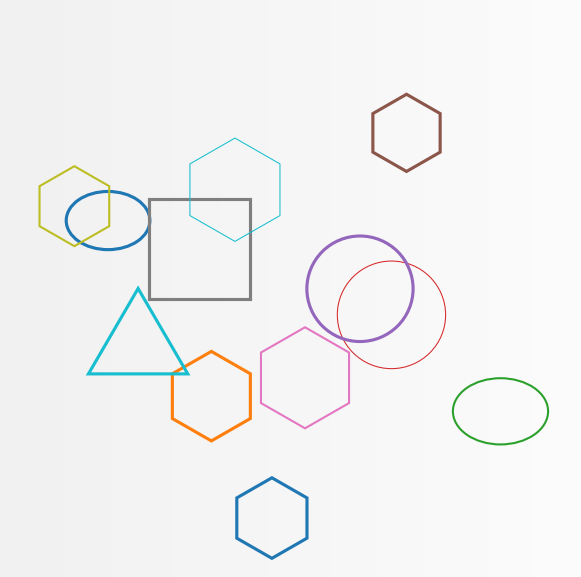[{"shape": "oval", "thickness": 1.5, "radius": 0.36, "center": [0.186, 0.617]}, {"shape": "hexagon", "thickness": 1.5, "radius": 0.35, "center": [0.468, 0.102]}, {"shape": "hexagon", "thickness": 1.5, "radius": 0.39, "center": [0.364, 0.313]}, {"shape": "oval", "thickness": 1, "radius": 0.41, "center": [0.861, 0.287]}, {"shape": "circle", "thickness": 0.5, "radius": 0.47, "center": [0.673, 0.454]}, {"shape": "circle", "thickness": 1.5, "radius": 0.46, "center": [0.619, 0.499]}, {"shape": "hexagon", "thickness": 1.5, "radius": 0.33, "center": [0.699, 0.769]}, {"shape": "hexagon", "thickness": 1, "radius": 0.44, "center": [0.525, 0.345]}, {"shape": "square", "thickness": 1.5, "radius": 0.44, "center": [0.343, 0.568]}, {"shape": "hexagon", "thickness": 1, "radius": 0.35, "center": [0.128, 0.642]}, {"shape": "hexagon", "thickness": 0.5, "radius": 0.45, "center": [0.404, 0.671]}, {"shape": "triangle", "thickness": 1.5, "radius": 0.49, "center": [0.238, 0.401]}]